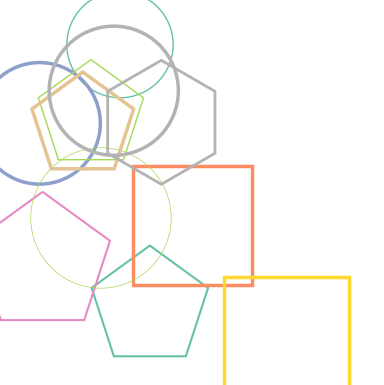[{"shape": "pentagon", "thickness": 1.5, "radius": 0.79, "center": [0.389, 0.203]}, {"shape": "circle", "thickness": 1, "radius": 0.69, "center": [0.312, 0.884]}, {"shape": "square", "thickness": 2.5, "radius": 0.78, "center": [0.5, 0.415]}, {"shape": "circle", "thickness": 2.5, "radius": 0.79, "center": [0.103, 0.68]}, {"shape": "pentagon", "thickness": 1.5, "radius": 0.92, "center": [0.11, 0.318]}, {"shape": "circle", "thickness": 0.5, "radius": 0.91, "center": [0.262, 0.434]}, {"shape": "pentagon", "thickness": 1, "radius": 0.72, "center": [0.236, 0.701]}, {"shape": "square", "thickness": 2.5, "radius": 0.81, "center": [0.743, 0.118]}, {"shape": "pentagon", "thickness": 2.5, "radius": 0.69, "center": [0.215, 0.674]}, {"shape": "hexagon", "thickness": 2, "radius": 0.8, "center": [0.419, 0.682]}, {"shape": "circle", "thickness": 2.5, "radius": 0.84, "center": [0.295, 0.764]}]